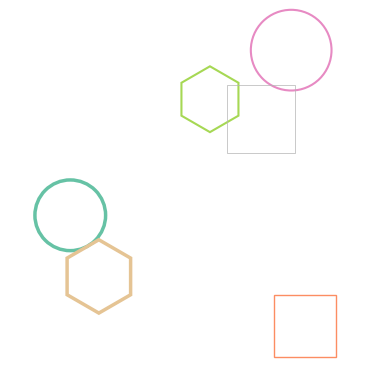[{"shape": "circle", "thickness": 2.5, "radius": 0.46, "center": [0.182, 0.441]}, {"shape": "square", "thickness": 1, "radius": 0.41, "center": [0.792, 0.154]}, {"shape": "circle", "thickness": 1.5, "radius": 0.52, "center": [0.756, 0.87]}, {"shape": "hexagon", "thickness": 1.5, "radius": 0.43, "center": [0.545, 0.742]}, {"shape": "hexagon", "thickness": 2.5, "radius": 0.48, "center": [0.257, 0.282]}, {"shape": "square", "thickness": 0.5, "radius": 0.44, "center": [0.679, 0.691]}]